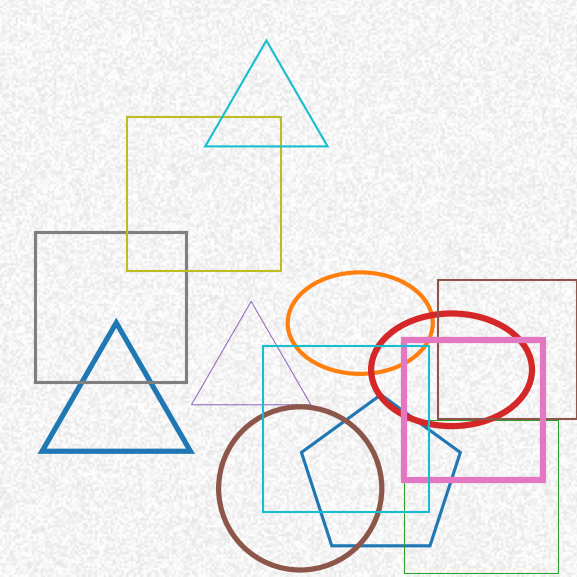[{"shape": "pentagon", "thickness": 1.5, "radius": 0.72, "center": [0.66, 0.171]}, {"shape": "triangle", "thickness": 2.5, "radius": 0.74, "center": [0.201, 0.292]}, {"shape": "oval", "thickness": 2, "radius": 0.63, "center": [0.624, 0.44]}, {"shape": "square", "thickness": 0.5, "radius": 0.66, "center": [0.833, 0.14]}, {"shape": "oval", "thickness": 3, "radius": 0.7, "center": [0.782, 0.359]}, {"shape": "triangle", "thickness": 0.5, "radius": 0.6, "center": [0.435, 0.358]}, {"shape": "square", "thickness": 1, "radius": 0.6, "center": [0.878, 0.393]}, {"shape": "circle", "thickness": 2.5, "radius": 0.71, "center": [0.52, 0.153]}, {"shape": "square", "thickness": 3, "radius": 0.6, "center": [0.82, 0.289]}, {"shape": "square", "thickness": 1.5, "radius": 0.65, "center": [0.191, 0.468]}, {"shape": "square", "thickness": 1, "radius": 0.67, "center": [0.353, 0.663]}, {"shape": "square", "thickness": 1, "radius": 0.72, "center": [0.6, 0.256]}, {"shape": "triangle", "thickness": 1, "radius": 0.61, "center": [0.461, 0.807]}]